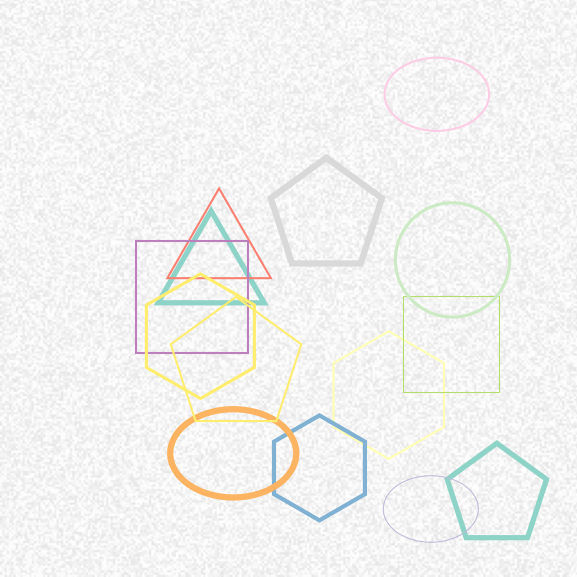[{"shape": "triangle", "thickness": 2.5, "radius": 0.53, "center": [0.366, 0.528]}, {"shape": "pentagon", "thickness": 2.5, "radius": 0.45, "center": [0.86, 0.141]}, {"shape": "hexagon", "thickness": 1, "radius": 0.55, "center": [0.673, 0.315]}, {"shape": "oval", "thickness": 0.5, "radius": 0.41, "center": [0.746, 0.118]}, {"shape": "triangle", "thickness": 1, "radius": 0.52, "center": [0.379, 0.569]}, {"shape": "hexagon", "thickness": 2, "radius": 0.45, "center": [0.553, 0.189]}, {"shape": "oval", "thickness": 3, "radius": 0.55, "center": [0.404, 0.214]}, {"shape": "square", "thickness": 0.5, "radius": 0.41, "center": [0.781, 0.403]}, {"shape": "oval", "thickness": 1, "radius": 0.45, "center": [0.756, 0.836]}, {"shape": "pentagon", "thickness": 3, "radius": 0.51, "center": [0.565, 0.625]}, {"shape": "square", "thickness": 1, "radius": 0.48, "center": [0.332, 0.485]}, {"shape": "circle", "thickness": 1.5, "radius": 0.49, "center": [0.784, 0.549]}, {"shape": "hexagon", "thickness": 1.5, "radius": 0.54, "center": [0.347, 0.417]}, {"shape": "pentagon", "thickness": 1, "radius": 0.59, "center": [0.409, 0.366]}]